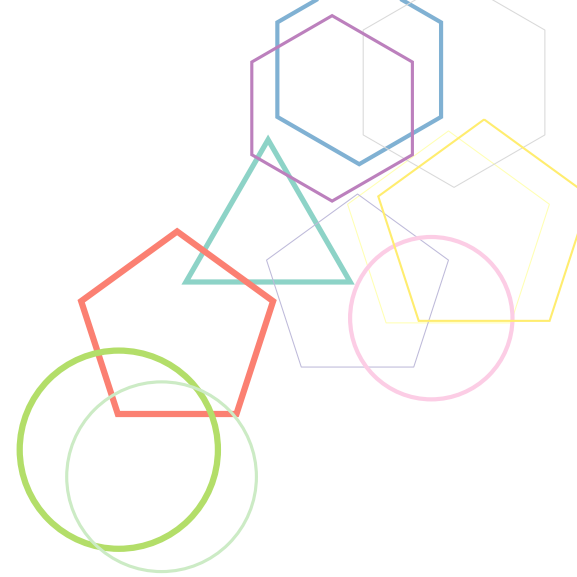[{"shape": "triangle", "thickness": 2.5, "radius": 0.82, "center": [0.464, 0.593]}, {"shape": "pentagon", "thickness": 0.5, "radius": 0.92, "center": [0.777, 0.589]}, {"shape": "pentagon", "thickness": 0.5, "radius": 0.83, "center": [0.619, 0.498]}, {"shape": "pentagon", "thickness": 3, "radius": 0.87, "center": [0.307, 0.424]}, {"shape": "hexagon", "thickness": 2, "radius": 0.82, "center": [0.622, 0.879]}, {"shape": "circle", "thickness": 3, "radius": 0.86, "center": [0.206, 0.22]}, {"shape": "circle", "thickness": 2, "radius": 0.7, "center": [0.747, 0.448]}, {"shape": "hexagon", "thickness": 0.5, "radius": 0.91, "center": [0.786, 0.856]}, {"shape": "hexagon", "thickness": 1.5, "radius": 0.8, "center": [0.575, 0.811]}, {"shape": "circle", "thickness": 1.5, "radius": 0.82, "center": [0.28, 0.174]}, {"shape": "pentagon", "thickness": 1, "radius": 0.96, "center": [0.838, 0.6]}]